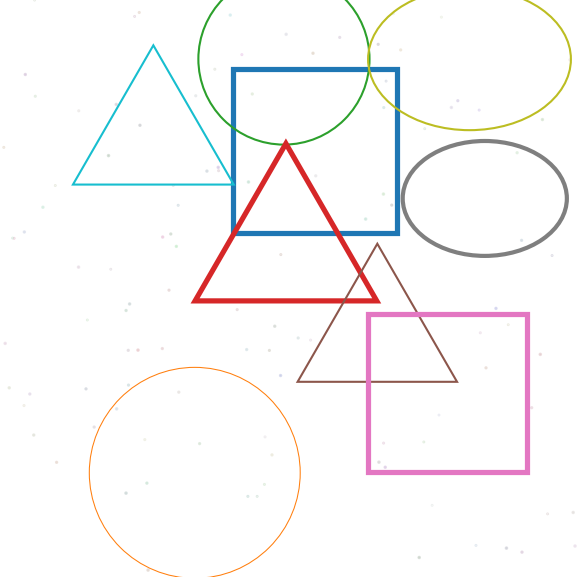[{"shape": "square", "thickness": 2.5, "radius": 0.71, "center": [0.546, 0.737]}, {"shape": "circle", "thickness": 0.5, "radius": 0.91, "center": [0.337, 0.18]}, {"shape": "circle", "thickness": 1, "radius": 0.74, "center": [0.492, 0.897]}, {"shape": "triangle", "thickness": 2.5, "radius": 0.91, "center": [0.495, 0.569]}, {"shape": "triangle", "thickness": 1, "radius": 0.8, "center": [0.653, 0.418]}, {"shape": "square", "thickness": 2.5, "radius": 0.69, "center": [0.775, 0.318]}, {"shape": "oval", "thickness": 2, "radius": 0.71, "center": [0.839, 0.656]}, {"shape": "oval", "thickness": 1, "radius": 0.88, "center": [0.813, 0.897]}, {"shape": "triangle", "thickness": 1, "radius": 0.8, "center": [0.266, 0.76]}]